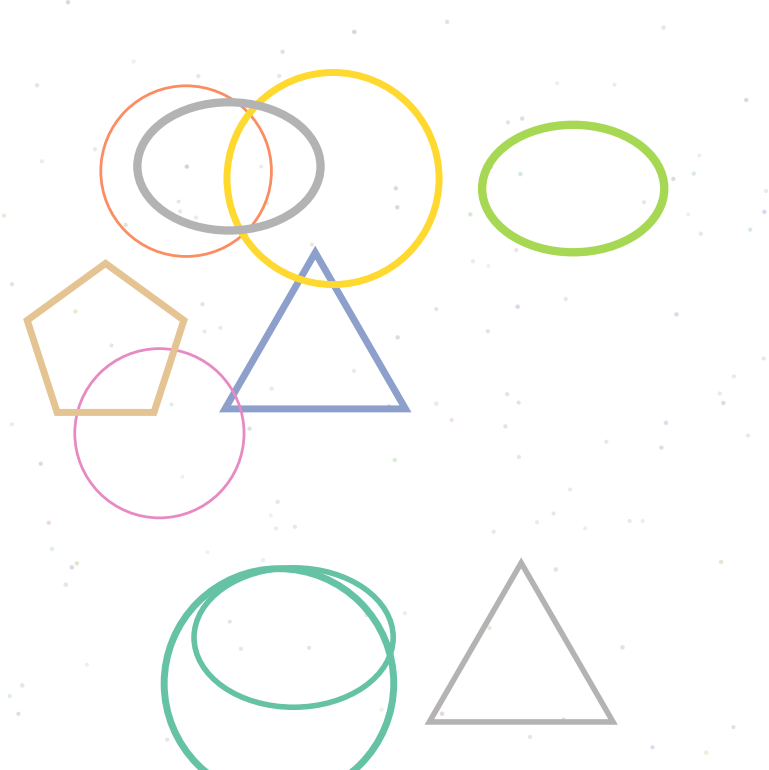[{"shape": "circle", "thickness": 2.5, "radius": 0.75, "center": [0.362, 0.112]}, {"shape": "oval", "thickness": 2, "radius": 0.65, "center": [0.381, 0.172]}, {"shape": "circle", "thickness": 1, "radius": 0.55, "center": [0.242, 0.778]}, {"shape": "triangle", "thickness": 2.5, "radius": 0.68, "center": [0.409, 0.537]}, {"shape": "circle", "thickness": 1, "radius": 0.55, "center": [0.207, 0.437]}, {"shape": "oval", "thickness": 3, "radius": 0.59, "center": [0.744, 0.755]}, {"shape": "circle", "thickness": 2.5, "radius": 0.69, "center": [0.433, 0.768]}, {"shape": "pentagon", "thickness": 2.5, "radius": 0.53, "center": [0.137, 0.551]}, {"shape": "triangle", "thickness": 2, "radius": 0.69, "center": [0.677, 0.131]}, {"shape": "oval", "thickness": 3, "radius": 0.59, "center": [0.297, 0.784]}]